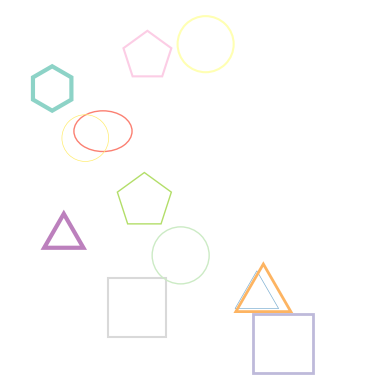[{"shape": "hexagon", "thickness": 3, "radius": 0.29, "center": [0.136, 0.77]}, {"shape": "circle", "thickness": 1.5, "radius": 0.36, "center": [0.534, 0.885]}, {"shape": "square", "thickness": 2, "radius": 0.39, "center": [0.735, 0.107]}, {"shape": "oval", "thickness": 1, "radius": 0.38, "center": [0.267, 0.659]}, {"shape": "triangle", "thickness": 0.5, "radius": 0.33, "center": [0.667, 0.231]}, {"shape": "triangle", "thickness": 2, "radius": 0.41, "center": [0.684, 0.232]}, {"shape": "pentagon", "thickness": 1, "radius": 0.37, "center": [0.375, 0.478]}, {"shape": "pentagon", "thickness": 1.5, "radius": 0.33, "center": [0.383, 0.855]}, {"shape": "square", "thickness": 1.5, "radius": 0.38, "center": [0.356, 0.202]}, {"shape": "triangle", "thickness": 3, "radius": 0.29, "center": [0.166, 0.386]}, {"shape": "circle", "thickness": 1, "radius": 0.37, "center": [0.469, 0.337]}, {"shape": "circle", "thickness": 0.5, "radius": 0.3, "center": [0.222, 0.641]}]